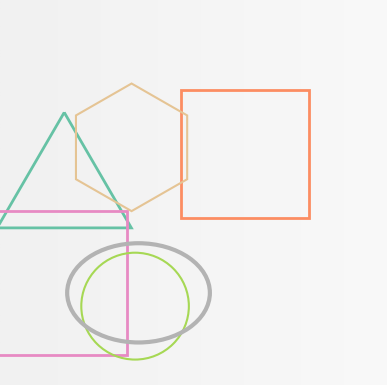[{"shape": "triangle", "thickness": 2, "radius": 1.0, "center": [0.166, 0.508]}, {"shape": "square", "thickness": 2, "radius": 0.83, "center": [0.632, 0.6]}, {"shape": "square", "thickness": 2, "radius": 0.94, "center": [0.141, 0.264]}, {"shape": "circle", "thickness": 1.5, "radius": 0.69, "center": [0.349, 0.205]}, {"shape": "hexagon", "thickness": 1.5, "radius": 0.83, "center": [0.34, 0.617]}, {"shape": "oval", "thickness": 3, "radius": 0.92, "center": [0.357, 0.239]}]